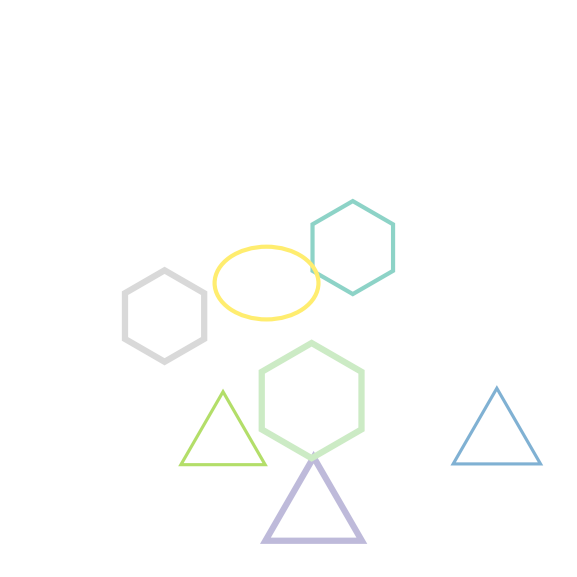[{"shape": "hexagon", "thickness": 2, "radius": 0.4, "center": [0.611, 0.57]}, {"shape": "triangle", "thickness": 3, "radius": 0.48, "center": [0.543, 0.111]}, {"shape": "triangle", "thickness": 1.5, "radius": 0.44, "center": [0.86, 0.239]}, {"shape": "triangle", "thickness": 1.5, "radius": 0.42, "center": [0.386, 0.237]}, {"shape": "hexagon", "thickness": 3, "radius": 0.4, "center": [0.285, 0.452]}, {"shape": "hexagon", "thickness": 3, "radius": 0.5, "center": [0.54, 0.305]}, {"shape": "oval", "thickness": 2, "radius": 0.45, "center": [0.462, 0.509]}]